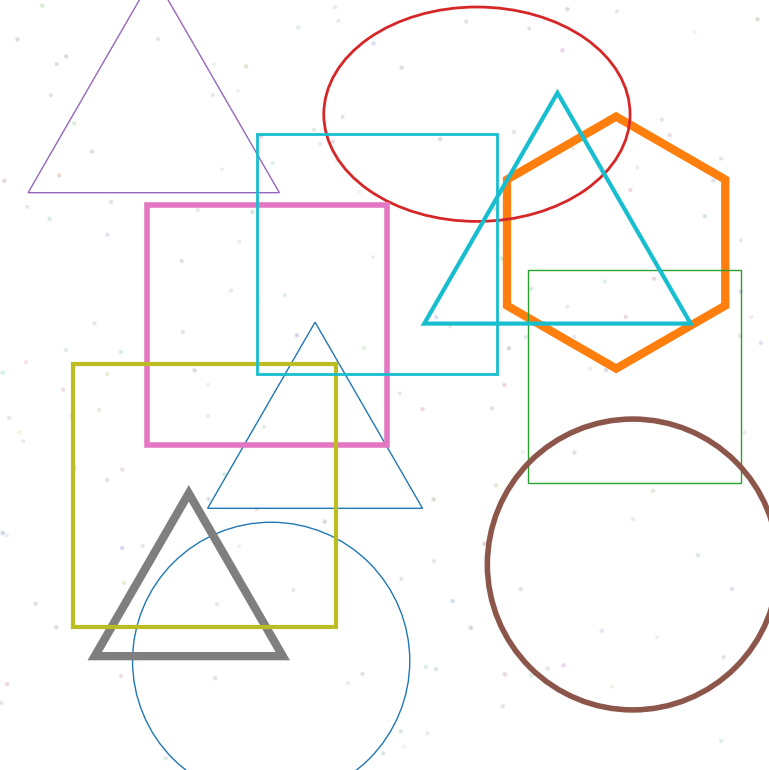[{"shape": "triangle", "thickness": 0.5, "radius": 0.81, "center": [0.409, 0.42]}, {"shape": "circle", "thickness": 0.5, "radius": 0.9, "center": [0.352, 0.142]}, {"shape": "hexagon", "thickness": 3, "radius": 0.82, "center": [0.8, 0.685]}, {"shape": "square", "thickness": 0.5, "radius": 0.69, "center": [0.824, 0.511]}, {"shape": "oval", "thickness": 1, "radius": 0.99, "center": [0.619, 0.852]}, {"shape": "triangle", "thickness": 0.5, "radius": 0.94, "center": [0.2, 0.844]}, {"shape": "circle", "thickness": 2, "radius": 0.94, "center": [0.822, 0.267]}, {"shape": "square", "thickness": 2, "radius": 0.78, "center": [0.347, 0.577]}, {"shape": "triangle", "thickness": 3, "radius": 0.7, "center": [0.245, 0.218]}, {"shape": "square", "thickness": 1.5, "radius": 0.85, "center": [0.266, 0.356]}, {"shape": "square", "thickness": 1, "radius": 0.78, "center": [0.489, 0.67]}, {"shape": "triangle", "thickness": 1.5, "radius": 1.0, "center": [0.724, 0.68]}]